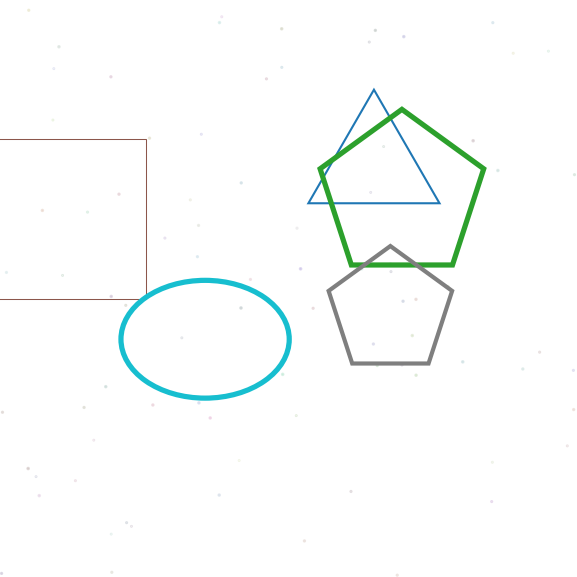[{"shape": "triangle", "thickness": 1, "radius": 0.66, "center": [0.648, 0.713]}, {"shape": "pentagon", "thickness": 2.5, "radius": 0.74, "center": [0.696, 0.661]}, {"shape": "square", "thickness": 0.5, "radius": 0.69, "center": [0.114, 0.621]}, {"shape": "pentagon", "thickness": 2, "radius": 0.56, "center": [0.676, 0.461]}, {"shape": "oval", "thickness": 2.5, "radius": 0.73, "center": [0.355, 0.412]}]